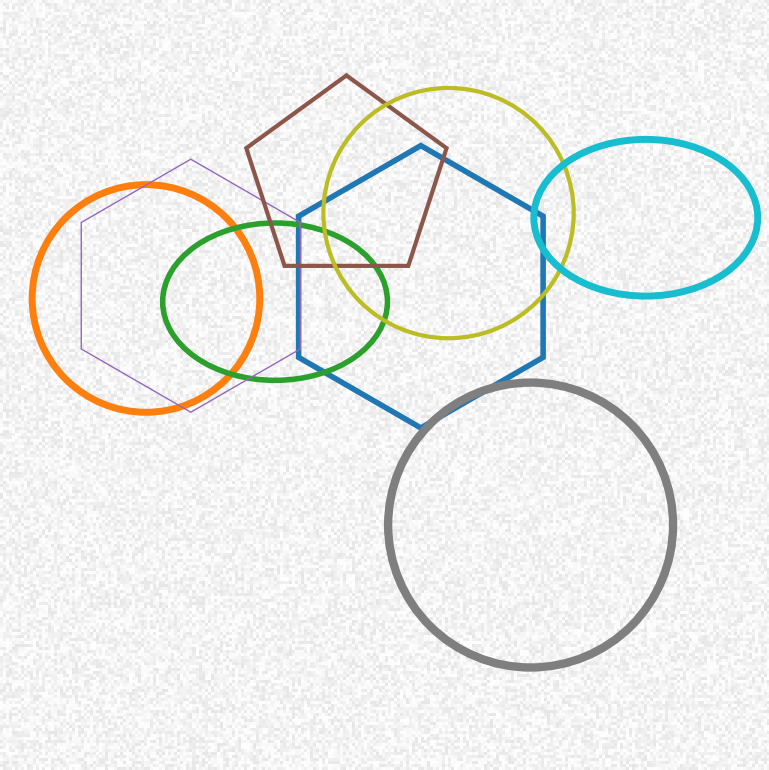[{"shape": "hexagon", "thickness": 2, "radius": 0.92, "center": [0.547, 0.628]}, {"shape": "circle", "thickness": 2.5, "radius": 0.74, "center": [0.19, 0.612]}, {"shape": "oval", "thickness": 2, "radius": 0.73, "center": [0.357, 0.608]}, {"shape": "hexagon", "thickness": 0.5, "radius": 0.82, "center": [0.248, 0.629]}, {"shape": "pentagon", "thickness": 1.5, "radius": 0.68, "center": [0.45, 0.765]}, {"shape": "circle", "thickness": 3, "radius": 0.93, "center": [0.689, 0.318]}, {"shape": "circle", "thickness": 1.5, "radius": 0.81, "center": [0.583, 0.723]}, {"shape": "oval", "thickness": 2.5, "radius": 0.73, "center": [0.839, 0.717]}]